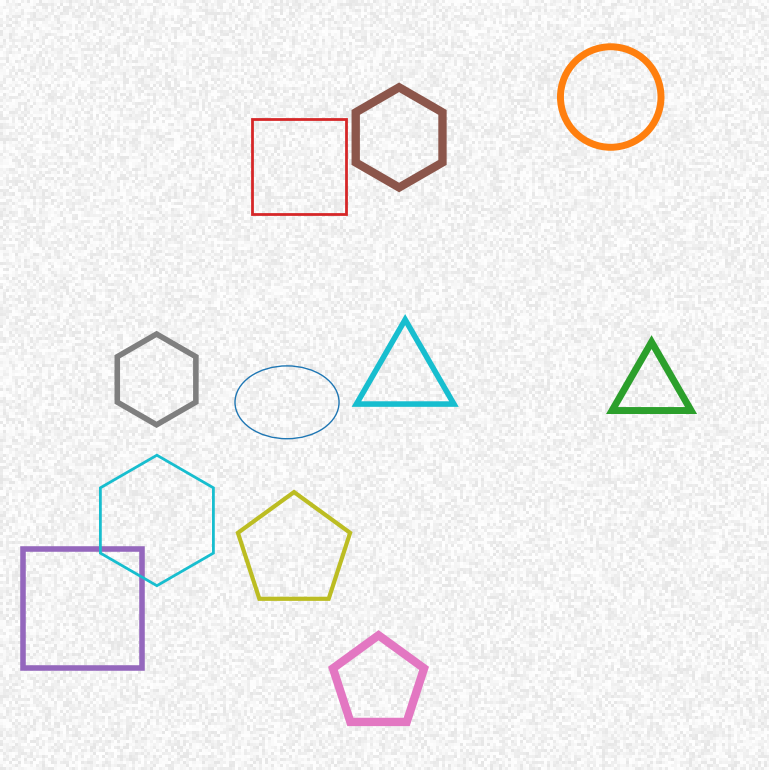[{"shape": "oval", "thickness": 0.5, "radius": 0.34, "center": [0.373, 0.478]}, {"shape": "circle", "thickness": 2.5, "radius": 0.33, "center": [0.793, 0.874]}, {"shape": "triangle", "thickness": 2.5, "radius": 0.3, "center": [0.846, 0.496]}, {"shape": "square", "thickness": 1, "radius": 0.31, "center": [0.388, 0.784]}, {"shape": "square", "thickness": 2, "radius": 0.39, "center": [0.107, 0.209]}, {"shape": "hexagon", "thickness": 3, "radius": 0.33, "center": [0.518, 0.822]}, {"shape": "pentagon", "thickness": 3, "radius": 0.31, "center": [0.492, 0.113]}, {"shape": "hexagon", "thickness": 2, "radius": 0.29, "center": [0.203, 0.507]}, {"shape": "pentagon", "thickness": 1.5, "radius": 0.38, "center": [0.382, 0.284]}, {"shape": "triangle", "thickness": 2, "radius": 0.37, "center": [0.526, 0.512]}, {"shape": "hexagon", "thickness": 1, "radius": 0.42, "center": [0.204, 0.324]}]